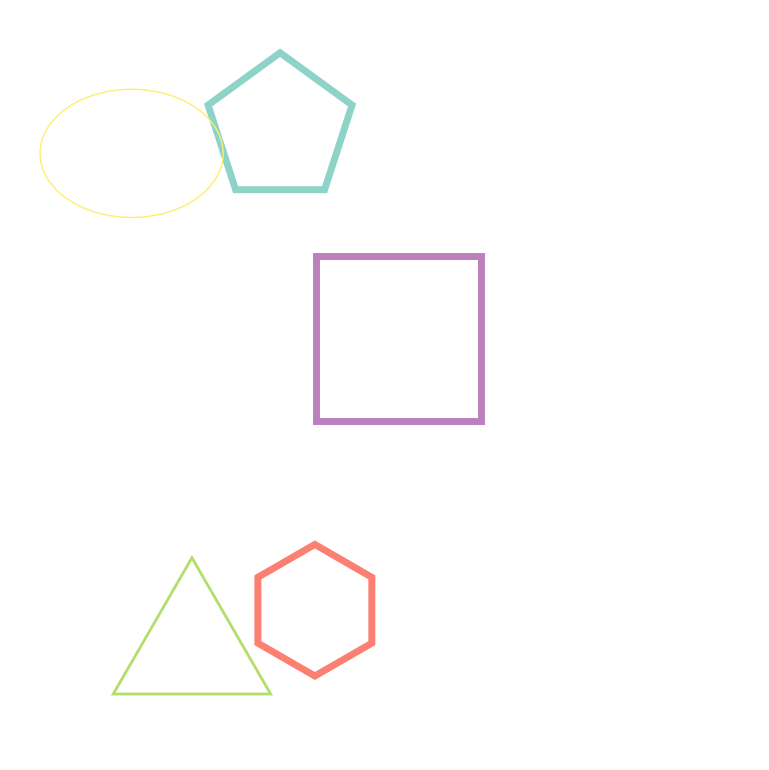[{"shape": "pentagon", "thickness": 2.5, "radius": 0.49, "center": [0.364, 0.833]}, {"shape": "hexagon", "thickness": 2.5, "radius": 0.43, "center": [0.409, 0.208]}, {"shape": "triangle", "thickness": 1, "radius": 0.59, "center": [0.249, 0.158]}, {"shape": "square", "thickness": 2.5, "radius": 0.53, "center": [0.517, 0.56]}, {"shape": "oval", "thickness": 0.5, "radius": 0.59, "center": [0.171, 0.801]}]